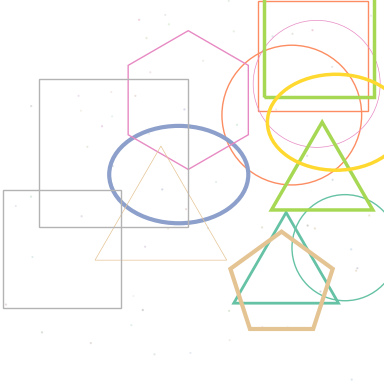[{"shape": "circle", "thickness": 1, "radius": 0.69, "center": [0.896, 0.357]}, {"shape": "triangle", "thickness": 2, "radius": 0.79, "center": [0.743, 0.291]}, {"shape": "circle", "thickness": 1, "radius": 0.91, "center": [0.758, 0.701]}, {"shape": "square", "thickness": 1, "radius": 0.72, "center": [0.812, 0.855]}, {"shape": "oval", "thickness": 3, "radius": 0.9, "center": [0.464, 0.547]}, {"shape": "hexagon", "thickness": 1, "radius": 0.9, "center": [0.489, 0.74]}, {"shape": "circle", "thickness": 0.5, "radius": 0.82, "center": [0.823, 0.782]}, {"shape": "square", "thickness": 2.5, "radius": 0.71, "center": [0.828, 0.89]}, {"shape": "triangle", "thickness": 2.5, "radius": 0.76, "center": [0.837, 0.531]}, {"shape": "oval", "thickness": 2.5, "radius": 0.89, "center": [0.873, 0.682]}, {"shape": "pentagon", "thickness": 3, "radius": 0.7, "center": [0.731, 0.259]}, {"shape": "triangle", "thickness": 0.5, "radius": 0.99, "center": [0.418, 0.423]}, {"shape": "square", "thickness": 1, "radius": 0.97, "center": [0.294, 0.602]}, {"shape": "square", "thickness": 1, "radius": 0.77, "center": [0.161, 0.354]}]